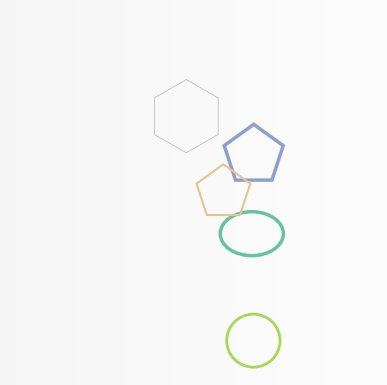[{"shape": "oval", "thickness": 2.5, "radius": 0.41, "center": [0.65, 0.393]}, {"shape": "pentagon", "thickness": 2.5, "radius": 0.4, "center": [0.655, 0.597]}, {"shape": "circle", "thickness": 2, "radius": 0.34, "center": [0.654, 0.115]}, {"shape": "pentagon", "thickness": 1.5, "radius": 0.36, "center": [0.577, 0.501]}, {"shape": "hexagon", "thickness": 0.5, "radius": 0.48, "center": [0.481, 0.698]}]